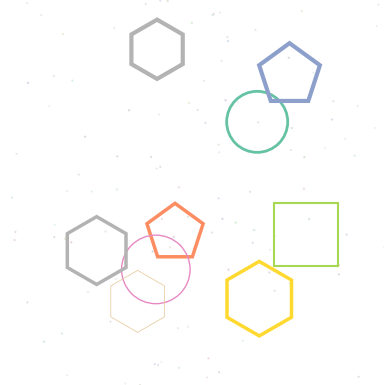[{"shape": "circle", "thickness": 2, "radius": 0.4, "center": [0.668, 0.684]}, {"shape": "pentagon", "thickness": 2.5, "radius": 0.38, "center": [0.455, 0.395]}, {"shape": "pentagon", "thickness": 3, "radius": 0.41, "center": [0.752, 0.805]}, {"shape": "circle", "thickness": 1, "radius": 0.45, "center": [0.405, 0.3]}, {"shape": "square", "thickness": 1.5, "radius": 0.41, "center": [0.795, 0.392]}, {"shape": "hexagon", "thickness": 2.5, "radius": 0.48, "center": [0.673, 0.224]}, {"shape": "hexagon", "thickness": 0.5, "radius": 0.4, "center": [0.358, 0.217]}, {"shape": "hexagon", "thickness": 3, "radius": 0.38, "center": [0.408, 0.872]}, {"shape": "hexagon", "thickness": 2.5, "radius": 0.44, "center": [0.251, 0.349]}]